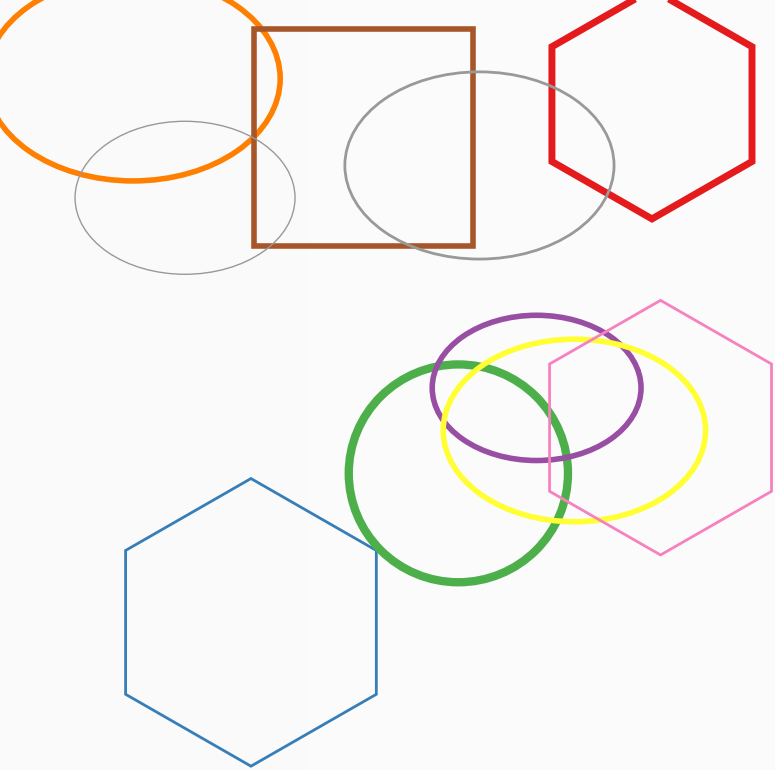[{"shape": "hexagon", "thickness": 2.5, "radius": 0.75, "center": [0.841, 0.865]}, {"shape": "hexagon", "thickness": 1, "radius": 0.93, "center": [0.324, 0.192]}, {"shape": "circle", "thickness": 3, "radius": 0.71, "center": [0.591, 0.385]}, {"shape": "oval", "thickness": 2, "radius": 0.67, "center": [0.692, 0.496]}, {"shape": "oval", "thickness": 2, "radius": 0.95, "center": [0.172, 0.898]}, {"shape": "oval", "thickness": 2, "radius": 0.85, "center": [0.741, 0.441]}, {"shape": "square", "thickness": 2, "radius": 0.71, "center": [0.469, 0.822]}, {"shape": "hexagon", "thickness": 1, "radius": 0.83, "center": [0.852, 0.445]}, {"shape": "oval", "thickness": 1, "radius": 0.87, "center": [0.619, 0.785]}, {"shape": "oval", "thickness": 0.5, "radius": 0.71, "center": [0.239, 0.743]}]